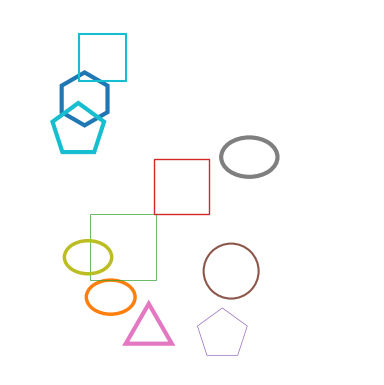[{"shape": "hexagon", "thickness": 3, "radius": 0.34, "center": [0.22, 0.743]}, {"shape": "oval", "thickness": 2.5, "radius": 0.32, "center": [0.288, 0.228]}, {"shape": "square", "thickness": 0.5, "radius": 0.43, "center": [0.319, 0.359]}, {"shape": "square", "thickness": 1, "radius": 0.36, "center": [0.471, 0.515]}, {"shape": "pentagon", "thickness": 0.5, "radius": 0.34, "center": [0.578, 0.132]}, {"shape": "circle", "thickness": 1.5, "radius": 0.36, "center": [0.6, 0.296]}, {"shape": "triangle", "thickness": 3, "radius": 0.35, "center": [0.386, 0.142]}, {"shape": "oval", "thickness": 3, "radius": 0.37, "center": [0.648, 0.592]}, {"shape": "oval", "thickness": 2.5, "radius": 0.31, "center": [0.229, 0.332]}, {"shape": "square", "thickness": 1.5, "radius": 0.3, "center": [0.266, 0.85]}, {"shape": "pentagon", "thickness": 3, "radius": 0.35, "center": [0.203, 0.662]}]